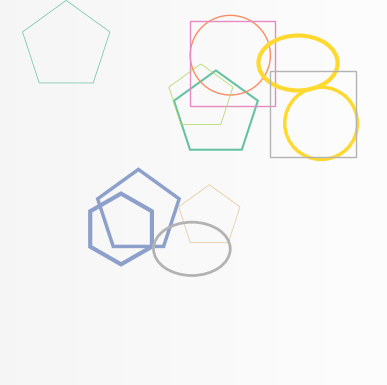[{"shape": "pentagon", "thickness": 0.5, "radius": 0.59, "center": [0.171, 0.88]}, {"shape": "pentagon", "thickness": 1.5, "radius": 0.57, "center": [0.557, 0.703]}, {"shape": "circle", "thickness": 1, "radius": 0.52, "center": [0.594, 0.857]}, {"shape": "pentagon", "thickness": 2.5, "radius": 0.55, "center": [0.357, 0.449]}, {"shape": "hexagon", "thickness": 3, "radius": 0.46, "center": [0.312, 0.405]}, {"shape": "square", "thickness": 1, "radius": 0.55, "center": [0.6, 0.835]}, {"shape": "pentagon", "thickness": 0.5, "radius": 0.44, "center": [0.518, 0.747]}, {"shape": "oval", "thickness": 3, "radius": 0.51, "center": [0.769, 0.836]}, {"shape": "circle", "thickness": 2.5, "radius": 0.47, "center": [0.829, 0.68]}, {"shape": "pentagon", "thickness": 0.5, "radius": 0.42, "center": [0.54, 0.437]}, {"shape": "oval", "thickness": 2, "radius": 0.49, "center": [0.495, 0.354]}, {"shape": "square", "thickness": 1, "radius": 0.56, "center": [0.807, 0.704]}]